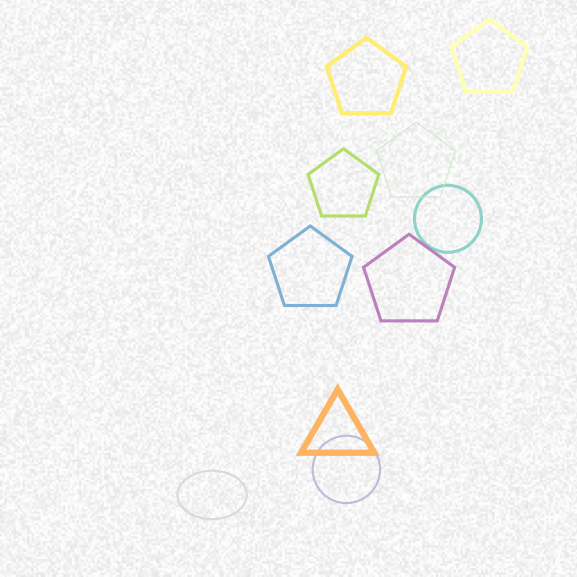[{"shape": "circle", "thickness": 1.5, "radius": 0.29, "center": [0.776, 0.62]}, {"shape": "pentagon", "thickness": 2, "radius": 0.35, "center": [0.847, 0.897]}, {"shape": "circle", "thickness": 1, "radius": 0.29, "center": [0.6, 0.186]}, {"shape": "pentagon", "thickness": 1.5, "radius": 0.38, "center": [0.537, 0.532]}, {"shape": "triangle", "thickness": 3, "radius": 0.37, "center": [0.585, 0.252]}, {"shape": "pentagon", "thickness": 1.5, "radius": 0.32, "center": [0.595, 0.677]}, {"shape": "oval", "thickness": 1, "radius": 0.3, "center": [0.367, 0.142]}, {"shape": "pentagon", "thickness": 1.5, "radius": 0.41, "center": [0.708, 0.511]}, {"shape": "pentagon", "thickness": 0.5, "radius": 0.36, "center": [0.72, 0.716]}, {"shape": "pentagon", "thickness": 2, "radius": 0.36, "center": [0.635, 0.862]}]